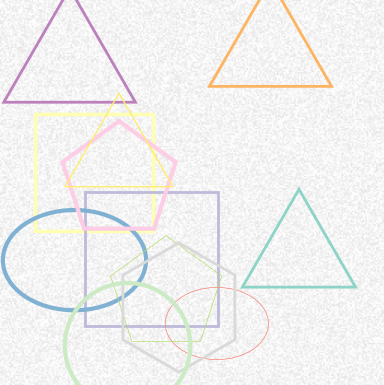[{"shape": "triangle", "thickness": 2, "radius": 0.85, "center": [0.777, 0.339]}, {"shape": "square", "thickness": 2.5, "radius": 0.76, "center": [0.244, 0.552]}, {"shape": "square", "thickness": 2, "radius": 0.87, "center": [0.394, 0.328]}, {"shape": "oval", "thickness": 0.5, "radius": 0.67, "center": [0.563, 0.16]}, {"shape": "oval", "thickness": 3, "radius": 0.93, "center": [0.193, 0.324]}, {"shape": "triangle", "thickness": 2, "radius": 0.92, "center": [0.703, 0.867]}, {"shape": "pentagon", "thickness": 0.5, "radius": 0.76, "center": [0.432, 0.236]}, {"shape": "pentagon", "thickness": 3, "radius": 0.77, "center": [0.309, 0.531]}, {"shape": "hexagon", "thickness": 2, "radius": 0.84, "center": [0.465, 0.202]}, {"shape": "triangle", "thickness": 2, "radius": 0.99, "center": [0.181, 0.833]}, {"shape": "circle", "thickness": 3, "radius": 0.81, "center": [0.331, 0.102]}, {"shape": "triangle", "thickness": 1, "radius": 0.81, "center": [0.309, 0.596]}]